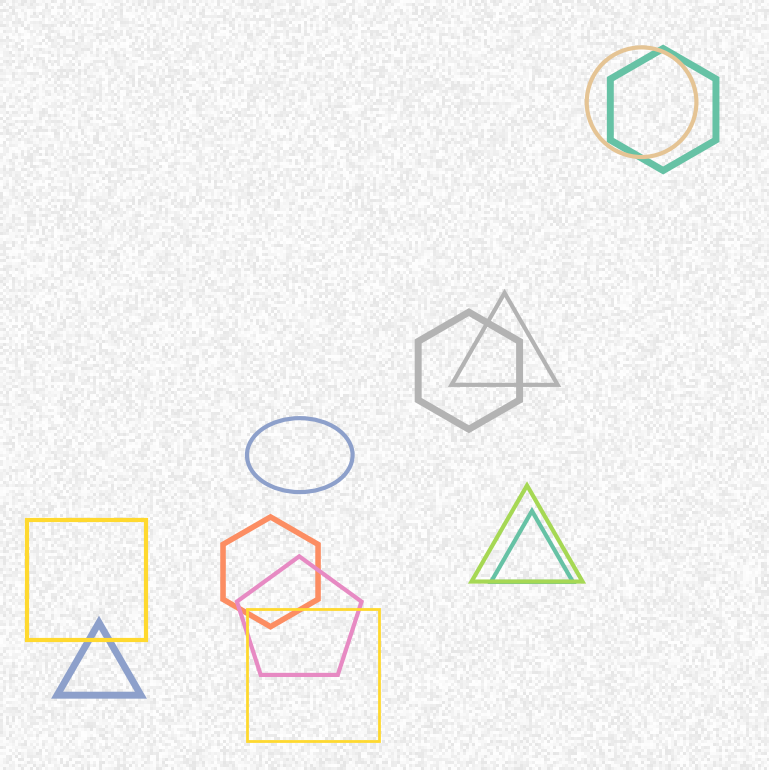[{"shape": "hexagon", "thickness": 2.5, "radius": 0.4, "center": [0.861, 0.858]}, {"shape": "triangle", "thickness": 1.5, "radius": 0.31, "center": [0.691, 0.275]}, {"shape": "hexagon", "thickness": 2, "radius": 0.36, "center": [0.351, 0.257]}, {"shape": "oval", "thickness": 1.5, "radius": 0.34, "center": [0.389, 0.409]}, {"shape": "triangle", "thickness": 2.5, "radius": 0.31, "center": [0.129, 0.129]}, {"shape": "pentagon", "thickness": 1.5, "radius": 0.43, "center": [0.389, 0.192]}, {"shape": "triangle", "thickness": 1.5, "radius": 0.42, "center": [0.684, 0.286]}, {"shape": "square", "thickness": 1.5, "radius": 0.39, "center": [0.112, 0.247]}, {"shape": "square", "thickness": 1, "radius": 0.43, "center": [0.406, 0.124]}, {"shape": "circle", "thickness": 1.5, "radius": 0.36, "center": [0.833, 0.867]}, {"shape": "triangle", "thickness": 1.5, "radius": 0.4, "center": [0.655, 0.54]}, {"shape": "hexagon", "thickness": 2.5, "radius": 0.38, "center": [0.609, 0.519]}]